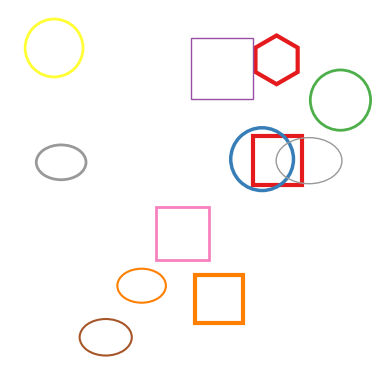[{"shape": "hexagon", "thickness": 3, "radius": 0.32, "center": [0.718, 0.845]}, {"shape": "square", "thickness": 3, "radius": 0.32, "center": [0.721, 0.584]}, {"shape": "circle", "thickness": 2.5, "radius": 0.41, "center": [0.681, 0.587]}, {"shape": "circle", "thickness": 2, "radius": 0.39, "center": [0.884, 0.74]}, {"shape": "square", "thickness": 1, "radius": 0.4, "center": [0.576, 0.822]}, {"shape": "square", "thickness": 3, "radius": 0.31, "center": [0.568, 0.224]}, {"shape": "oval", "thickness": 1.5, "radius": 0.32, "center": [0.368, 0.258]}, {"shape": "circle", "thickness": 2, "radius": 0.38, "center": [0.141, 0.875]}, {"shape": "oval", "thickness": 1.5, "radius": 0.34, "center": [0.275, 0.124]}, {"shape": "square", "thickness": 2, "radius": 0.34, "center": [0.474, 0.393]}, {"shape": "oval", "thickness": 1, "radius": 0.43, "center": [0.803, 0.583]}, {"shape": "oval", "thickness": 2, "radius": 0.32, "center": [0.159, 0.578]}]